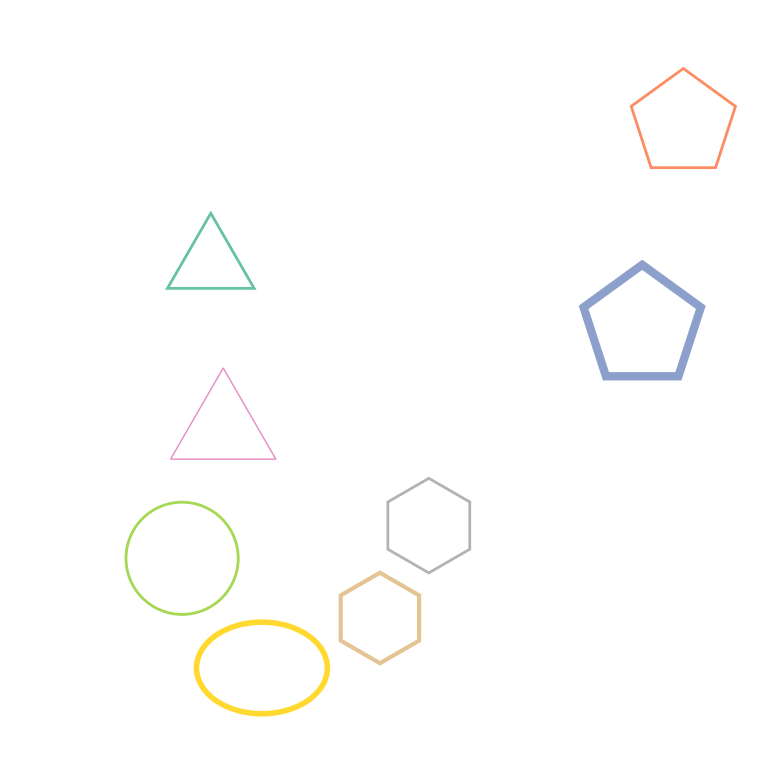[{"shape": "triangle", "thickness": 1, "radius": 0.33, "center": [0.274, 0.658]}, {"shape": "pentagon", "thickness": 1, "radius": 0.36, "center": [0.887, 0.84]}, {"shape": "pentagon", "thickness": 3, "radius": 0.4, "center": [0.834, 0.576]}, {"shape": "triangle", "thickness": 0.5, "radius": 0.39, "center": [0.29, 0.443]}, {"shape": "circle", "thickness": 1, "radius": 0.36, "center": [0.236, 0.275]}, {"shape": "oval", "thickness": 2, "radius": 0.42, "center": [0.34, 0.133]}, {"shape": "hexagon", "thickness": 1.5, "radius": 0.29, "center": [0.493, 0.197]}, {"shape": "hexagon", "thickness": 1, "radius": 0.31, "center": [0.557, 0.317]}]